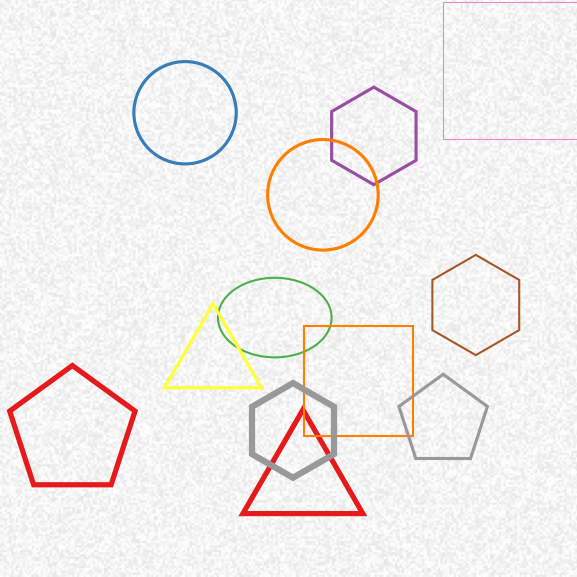[{"shape": "triangle", "thickness": 2.5, "radius": 0.6, "center": [0.525, 0.17]}, {"shape": "pentagon", "thickness": 2.5, "radius": 0.57, "center": [0.125, 0.252]}, {"shape": "circle", "thickness": 1.5, "radius": 0.44, "center": [0.32, 0.804]}, {"shape": "oval", "thickness": 1, "radius": 0.49, "center": [0.476, 0.449]}, {"shape": "hexagon", "thickness": 1.5, "radius": 0.42, "center": [0.647, 0.764]}, {"shape": "circle", "thickness": 1.5, "radius": 0.48, "center": [0.559, 0.662]}, {"shape": "square", "thickness": 1, "radius": 0.48, "center": [0.621, 0.339]}, {"shape": "triangle", "thickness": 1.5, "radius": 0.48, "center": [0.369, 0.376]}, {"shape": "hexagon", "thickness": 1, "radius": 0.43, "center": [0.824, 0.471]}, {"shape": "square", "thickness": 0.5, "radius": 0.59, "center": [0.887, 0.877]}, {"shape": "hexagon", "thickness": 3, "radius": 0.41, "center": [0.507, 0.254]}, {"shape": "pentagon", "thickness": 1.5, "radius": 0.4, "center": [0.767, 0.27]}]